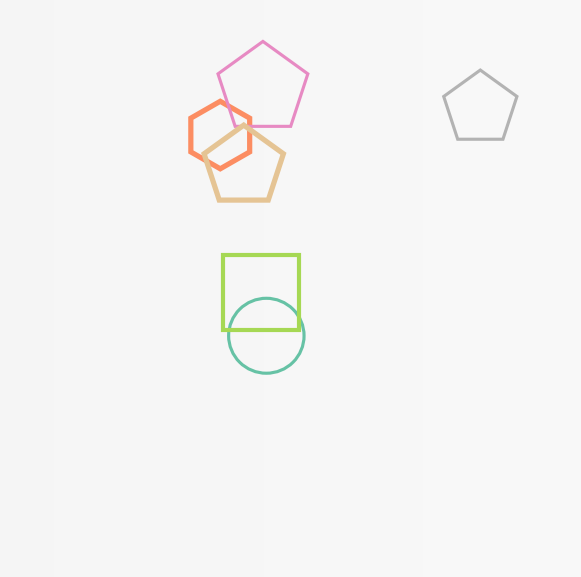[{"shape": "circle", "thickness": 1.5, "radius": 0.32, "center": [0.458, 0.418]}, {"shape": "hexagon", "thickness": 2.5, "radius": 0.29, "center": [0.379, 0.765]}, {"shape": "pentagon", "thickness": 1.5, "radius": 0.41, "center": [0.452, 0.846]}, {"shape": "square", "thickness": 2, "radius": 0.33, "center": [0.449, 0.493]}, {"shape": "pentagon", "thickness": 2.5, "radius": 0.36, "center": [0.419, 0.711]}, {"shape": "pentagon", "thickness": 1.5, "radius": 0.33, "center": [0.826, 0.812]}]